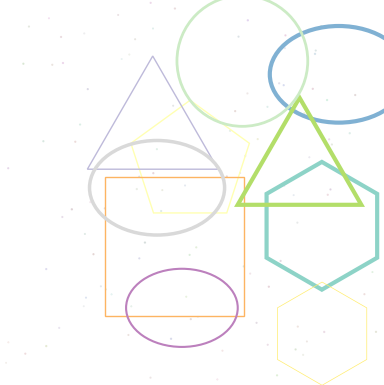[{"shape": "hexagon", "thickness": 3, "radius": 0.83, "center": [0.836, 0.414]}, {"shape": "pentagon", "thickness": 1, "radius": 0.81, "center": [0.494, 0.578]}, {"shape": "triangle", "thickness": 1, "radius": 0.98, "center": [0.397, 0.658]}, {"shape": "oval", "thickness": 3, "radius": 0.9, "center": [0.88, 0.807]}, {"shape": "square", "thickness": 1, "radius": 0.9, "center": [0.454, 0.36]}, {"shape": "triangle", "thickness": 3, "radius": 0.93, "center": [0.778, 0.561]}, {"shape": "oval", "thickness": 2.5, "radius": 0.88, "center": [0.408, 0.512]}, {"shape": "oval", "thickness": 1.5, "radius": 0.73, "center": [0.472, 0.2]}, {"shape": "circle", "thickness": 2, "radius": 0.85, "center": [0.63, 0.842]}, {"shape": "hexagon", "thickness": 0.5, "radius": 0.67, "center": [0.837, 0.133]}]